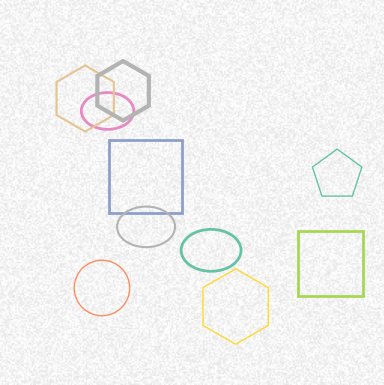[{"shape": "pentagon", "thickness": 1, "radius": 0.34, "center": [0.876, 0.545]}, {"shape": "oval", "thickness": 2, "radius": 0.39, "center": [0.548, 0.35]}, {"shape": "circle", "thickness": 1, "radius": 0.36, "center": [0.265, 0.252]}, {"shape": "square", "thickness": 2, "radius": 0.48, "center": [0.377, 0.541]}, {"shape": "oval", "thickness": 2, "radius": 0.34, "center": [0.279, 0.712]}, {"shape": "square", "thickness": 2, "radius": 0.42, "center": [0.858, 0.315]}, {"shape": "hexagon", "thickness": 1, "radius": 0.49, "center": [0.612, 0.204]}, {"shape": "hexagon", "thickness": 1.5, "radius": 0.43, "center": [0.221, 0.744]}, {"shape": "hexagon", "thickness": 3, "radius": 0.39, "center": [0.32, 0.764]}, {"shape": "oval", "thickness": 1.5, "radius": 0.38, "center": [0.379, 0.411]}]